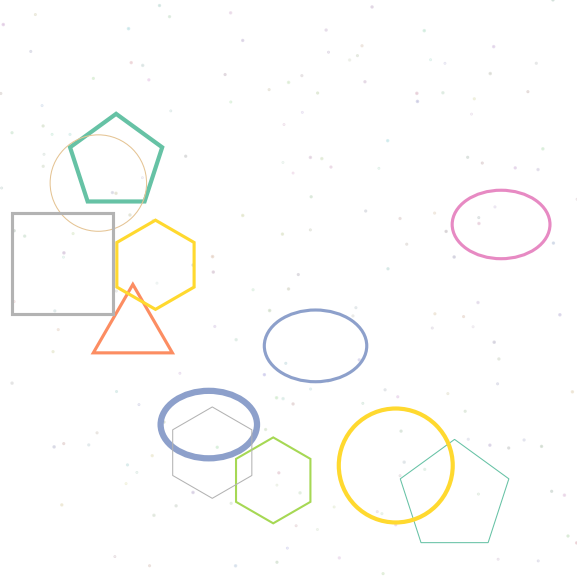[{"shape": "pentagon", "thickness": 2, "radius": 0.42, "center": [0.201, 0.718]}, {"shape": "pentagon", "thickness": 0.5, "radius": 0.49, "center": [0.787, 0.139]}, {"shape": "triangle", "thickness": 1.5, "radius": 0.4, "center": [0.23, 0.428]}, {"shape": "oval", "thickness": 1.5, "radius": 0.44, "center": [0.546, 0.4]}, {"shape": "oval", "thickness": 3, "radius": 0.42, "center": [0.362, 0.264]}, {"shape": "oval", "thickness": 1.5, "radius": 0.42, "center": [0.868, 0.61]}, {"shape": "hexagon", "thickness": 1, "radius": 0.37, "center": [0.473, 0.167]}, {"shape": "circle", "thickness": 2, "radius": 0.49, "center": [0.685, 0.193]}, {"shape": "hexagon", "thickness": 1.5, "radius": 0.39, "center": [0.269, 0.541]}, {"shape": "circle", "thickness": 0.5, "radius": 0.42, "center": [0.17, 0.682]}, {"shape": "square", "thickness": 1.5, "radius": 0.44, "center": [0.109, 0.543]}, {"shape": "hexagon", "thickness": 0.5, "radius": 0.4, "center": [0.368, 0.215]}]